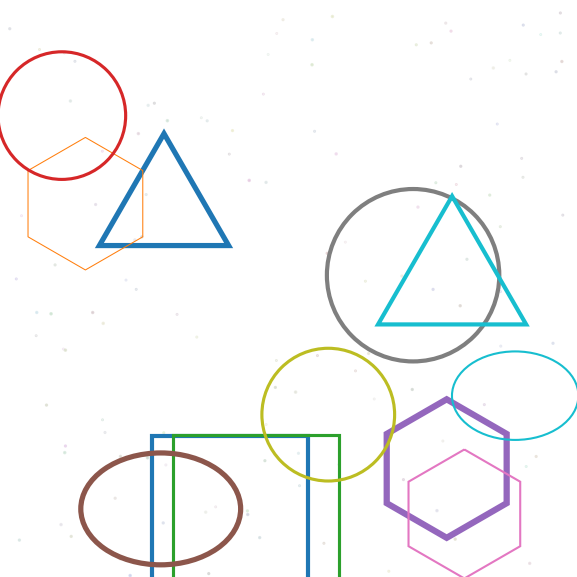[{"shape": "square", "thickness": 2, "radius": 0.68, "center": [0.399, 0.109]}, {"shape": "triangle", "thickness": 2.5, "radius": 0.65, "center": [0.284, 0.639]}, {"shape": "hexagon", "thickness": 0.5, "radius": 0.57, "center": [0.148, 0.646]}, {"shape": "square", "thickness": 1.5, "radius": 0.72, "center": [0.444, 0.103]}, {"shape": "circle", "thickness": 1.5, "radius": 0.55, "center": [0.107, 0.799]}, {"shape": "hexagon", "thickness": 3, "radius": 0.6, "center": [0.773, 0.188]}, {"shape": "oval", "thickness": 2.5, "radius": 0.69, "center": [0.278, 0.118]}, {"shape": "hexagon", "thickness": 1, "radius": 0.56, "center": [0.804, 0.109]}, {"shape": "circle", "thickness": 2, "radius": 0.75, "center": [0.715, 0.523]}, {"shape": "circle", "thickness": 1.5, "radius": 0.57, "center": [0.568, 0.281]}, {"shape": "triangle", "thickness": 2, "radius": 0.74, "center": [0.783, 0.511]}, {"shape": "oval", "thickness": 1, "radius": 0.55, "center": [0.892, 0.314]}]